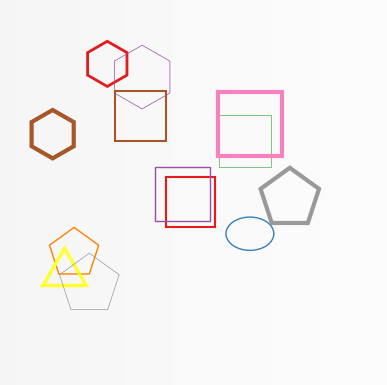[{"shape": "square", "thickness": 1.5, "radius": 0.32, "center": [0.492, 0.475]}, {"shape": "hexagon", "thickness": 2, "radius": 0.29, "center": [0.277, 0.834]}, {"shape": "oval", "thickness": 1, "radius": 0.31, "center": [0.645, 0.393]}, {"shape": "square", "thickness": 0.5, "radius": 0.34, "center": [0.632, 0.633]}, {"shape": "hexagon", "thickness": 0.5, "radius": 0.41, "center": [0.367, 0.8]}, {"shape": "square", "thickness": 1, "radius": 0.35, "center": [0.471, 0.497]}, {"shape": "pentagon", "thickness": 1, "radius": 0.33, "center": [0.191, 0.342]}, {"shape": "triangle", "thickness": 2.5, "radius": 0.32, "center": [0.167, 0.291]}, {"shape": "hexagon", "thickness": 3, "radius": 0.31, "center": [0.136, 0.652]}, {"shape": "square", "thickness": 1.5, "radius": 0.32, "center": [0.363, 0.699]}, {"shape": "square", "thickness": 3, "radius": 0.41, "center": [0.646, 0.677]}, {"shape": "pentagon", "thickness": 3, "radius": 0.4, "center": [0.748, 0.485]}, {"shape": "pentagon", "thickness": 0.5, "radius": 0.4, "center": [0.231, 0.261]}]